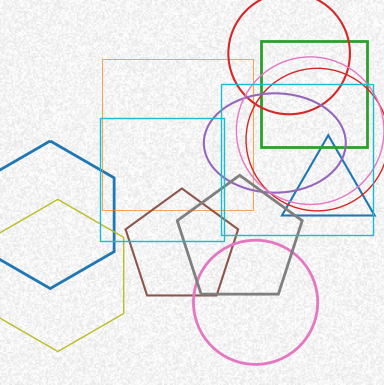[{"shape": "hexagon", "thickness": 2, "radius": 0.96, "center": [0.13, 0.442]}, {"shape": "triangle", "thickness": 1.5, "radius": 0.69, "center": [0.853, 0.51]}, {"shape": "square", "thickness": 0.5, "radius": 0.98, "center": [0.462, 0.651]}, {"shape": "square", "thickness": 2, "radius": 0.69, "center": [0.815, 0.755]}, {"shape": "circle", "thickness": 1.5, "radius": 0.79, "center": [0.751, 0.861]}, {"shape": "circle", "thickness": 1, "radius": 0.93, "center": [0.824, 0.637]}, {"shape": "oval", "thickness": 1.5, "radius": 0.92, "center": [0.714, 0.629]}, {"shape": "pentagon", "thickness": 1.5, "radius": 0.77, "center": [0.472, 0.357]}, {"shape": "circle", "thickness": 1, "radius": 0.96, "center": [0.806, 0.661]}, {"shape": "circle", "thickness": 2, "radius": 0.81, "center": [0.664, 0.215]}, {"shape": "pentagon", "thickness": 2, "radius": 0.85, "center": [0.623, 0.374]}, {"shape": "hexagon", "thickness": 1, "radius": 0.99, "center": [0.15, 0.285]}, {"shape": "square", "thickness": 1, "radius": 0.8, "center": [0.421, 0.534]}, {"shape": "square", "thickness": 1, "radius": 0.98, "center": [0.771, 0.586]}]